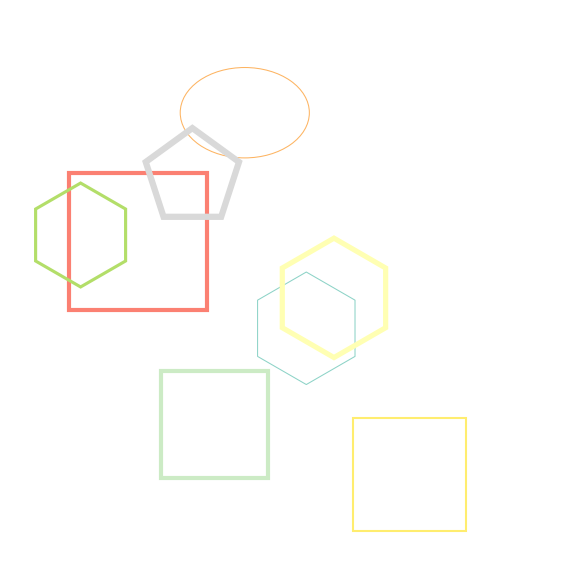[{"shape": "hexagon", "thickness": 0.5, "radius": 0.49, "center": [0.53, 0.431]}, {"shape": "hexagon", "thickness": 2.5, "radius": 0.52, "center": [0.578, 0.483]}, {"shape": "square", "thickness": 2, "radius": 0.59, "center": [0.239, 0.582]}, {"shape": "oval", "thickness": 0.5, "radius": 0.56, "center": [0.424, 0.804]}, {"shape": "hexagon", "thickness": 1.5, "radius": 0.45, "center": [0.14, 0.592]}, {"shape": "pentagon", "thickness": 3, "radius": 0.42, "center": [0.333, 0.692]}, {"shape": "square", "thickness": 2, "radius": 0.46, "center": [0.371, 0.264]}, {"shape": "square", "thickness": 1, "radius": 0.49, "center": [0.71, 0.177]}]